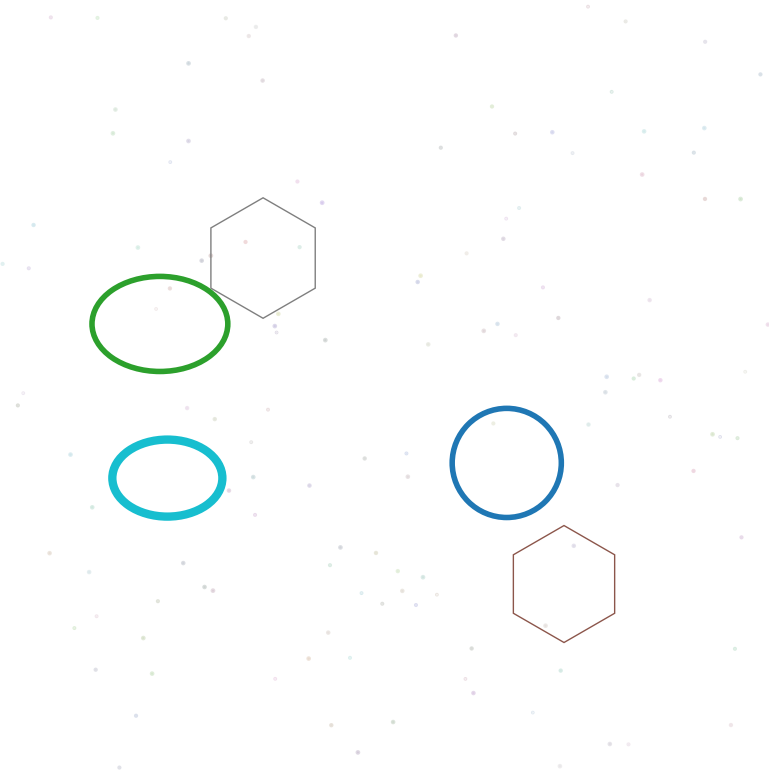[{"shape": "circle", "thickness": 2, "radius": 0.35, "center": [0.658, 0.399]}, {"shape": "oval", "thickness": 2, "radius": 0.44, "center": [0.208, 0.579]}, {"shape": "hexagon", "thickness": 0.5, "radius": 0.38, "center": [0.732, 0.242]}, {"shape": "hexagon", "thickness": 0.5, "radius": 0.39, "center": [0.342, 0.665]}, {"shape": "oval", "thickness": 3, "radius": 0.36, "center": [0.217, 0.379]}]